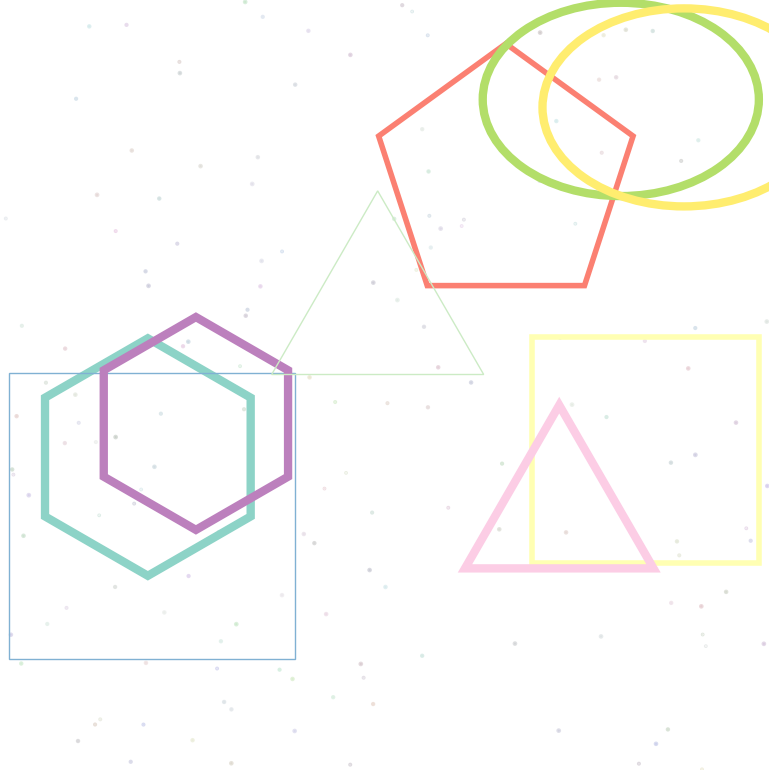[{"shape": "hexagon", "thickness": 3, "radius": 0.77, "center": [0.192, 0.406]}, {"shape": "square", "thickness": 2, "radius": 0.74, "center": [0.838, 0.415]}, {"shape": "pentagon", "thickness": 2, "radius": 0.87, "center": [0.657, 0.77]}, {"shape": "square", "thickness": 0.5, "radius": 0.93, "center": [0.197, 0.33]}, {"shape": "oval", "thickness": 3, "radius": 0.9, "center": [0.806, 0.871]}, {"shape": "triangle", "thickness": 3, "radius": 0.71, "center": [0.726, 0.333]}, {"shape": "hexagon", "thickness": 3, "radius": 0.69, "center": [0.254, 0.45]}, {"shape": "triangle", "thickness": 0.5, "radius": 0.79, "center": [0.49, 0.593]}, {"shape": "oval", "thickness": 3, "radius": 0.92, "center": [0.888, 0.861]}]